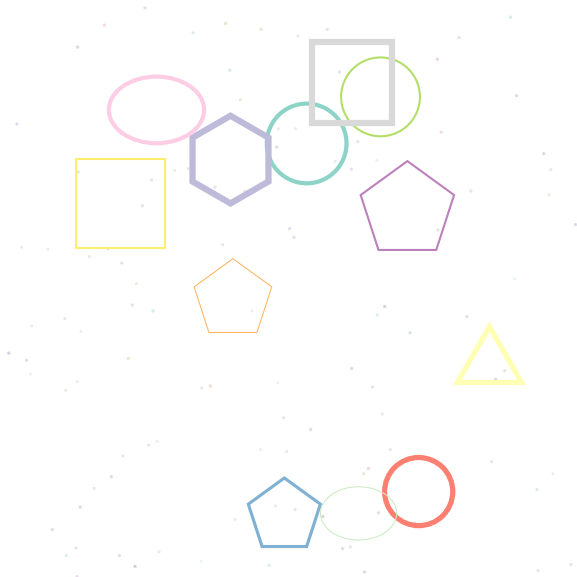[{"shape": "circle", "thickness": 2, "radius": 0.35, "center": [0.531, 0.751]}, {"shape": "triangle", "thickness": 2.5, "radius": 0.32, "center": [0.848, 0.369]}, {"shape": "hexagon", "thickness": 3, "radius": 0.38, "center": [0.399, 0.723]}, {"shape": "circle", "thickness": 2.5, "radius": 0.3, "center": [0.725, 0.148]}, {"shape": "pentagon", "thickness": 1.5, "radius": 0.33, "center": [0.492, 0.106]}, {"shape": "pentagon", "thickness": 0.5, "radius": 0.35, "center": [0.403, 0.481]}, {"shape": "circle", "thickness": 1, "radius": 0.34, "center": [0.659, 0.831]}, {"shape": "oval", "thickness": 2, "radius": 0.41, "center": [0.271, 0.809]}, {"shape": "square", "thickness": 3, "radius": 0.35, "center": [0.61, 0.857]}, {"shape": "pentagon", "thickness": 1, "radius": 0.43, "center": [0.705, 0.635]}, {"shape": "oval", "thickness": 0.5, "radius": 0.33, "center": [0.621, 0.11]}, {"shape": "square", "thickness": 1, "radius": 0.38, "center": [0.209, 0.647]}]